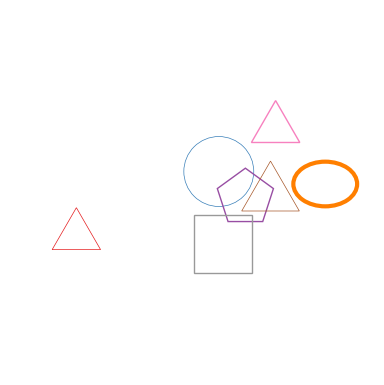[{"shape": "triangle", "thickness": 0.5, "radius": 0.36, "center": [0.198, 0.388]}, {"shape": "circle", "thickness": 0.5, "radius": 0.45, "center": [0.568, 0.555]}, {"shape": "pentagon", "thickness": 1, "radius": 0.38, "center": [0.637, 0.487]}, {"shape": "oval", "thickness": 3, "radius": 0.41, "center": [0.845, 0.522]}, {"shape": "triangle", "thickness": 0.5, "radius": 0.43, "center": [0.703, 0.495]}, {"shape": "triangle", "thickness": 1, "radius": 0.36, "center": [0.716, 0.666]}, {"shape": "square", "thickness": 1, "radius": 0.38, "center": [0.58, 0.367]}]